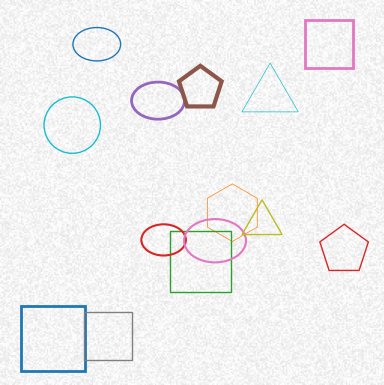[{"shape": "square", "thickness": 2, "radius": 0.42, "center": [0.138, 0.12]}, {"shape": "oval", "thickness": 1, "radius": 0.31, "center": [0.251, 0.885]}, {"shape": "hexagon", "thickness": 0.5, "radius": 0.37, "center": [0.603, 0.448]}, {"shape": "square", "thickness": 1, "radius": 0.4, "center": [0.521, 0.321]}, {"shape": "oval", "thickness": 1.5, "radius": 0.29, "center": [0.425, 0.377]}, {"shape": "pentagon", "thickness": 1, "radius": 0.33, "center": [0.894, 0.351]}, {"shape": "oval", "thickness": 2, "radius": 0.34, "center": [0.411, 0.739]}, {"shape": "pentagon", "thickness": 3, "radius": 0.29, "center": [0.52, 0.771]}, {"shape": "oval", "thickness": 1.5, "radius": 0.4, "center": [0.559, 0.375]}, {"shape": "square", "thickness": 2, "radius": 0.31, "center": [0.854, 0.887]}, {"shape": "square", "thickness": 1, "radius": 0.32, "center": [0.28, 0.127]}, {"shape": "triangle", "thickness": 1, "radius": 0.3, "center": [0.681, 0.421]}, {"shape": "triangle", "thickness": 0.5, "radius": 0.42, "center": [0.702, 0.752]}, {"shape": "circle", "thickness": 1, "radius": 0.37, "center": [0.188, 0.675]}]